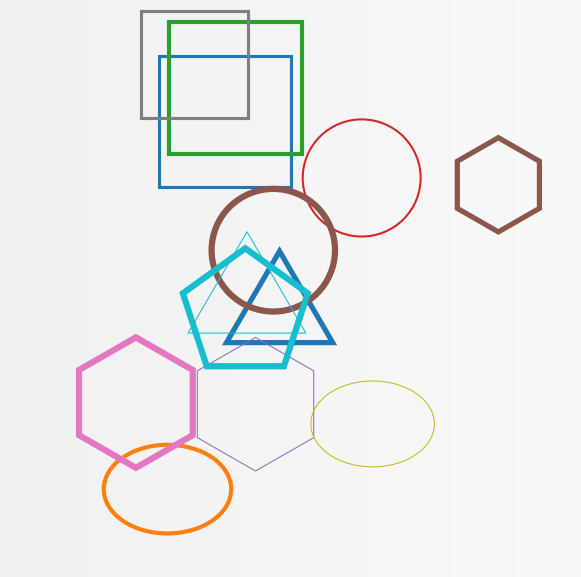[{"shape": "square", "thickness": 1.5, "radius": 0.57, "center": [0.387, 0.789]}, {"shape": "triangle", "thickness": 2.5, "radius": 0.53, "center": [0.481, 0.459]}, {"shape": "oval", "thickness": 2, "radius": 0.55, "center": [0.288, 0.152]}, {"shape": "square", "thickness": 2, "radius": 0.57, "center": [0.405, 0.847]}, {"shape": "circle", "thickness": 1, "radius": 0.51, "center": [0.622, 0.691]}, {"shape": "hexagon", "thickness": 0.5, "radius": 0.58, "center": [0.44, 0.299]}, {"shape": "hexagon", "thickness": 2.5, "radius": 0.41, "center": [0.857, 0.679]}, {"shape": "circle", "thickness": 3, "radius": 0.53, "center": [0.47, 0.566]}, {"shape": "hexagon", "thickness": 3, "radius": 0.56, "center": [0.234, 0.302]}, {"shape": "square", "thickness": 1.5, "radius": 0.46, "center": [0.335, 0.887]}, {"shape": "oval", "thickness": 0.5, "radius": 0.53, "center": [0.641, 0.265]}, {"shape": "triangle", "thickness": 0.5, "radius": 0.59, "center": [0.425, 0.481]}, {"shape": "pentagon", "thickness": 3, "radius": 0.56, "center": [0.422, 0.456]}]